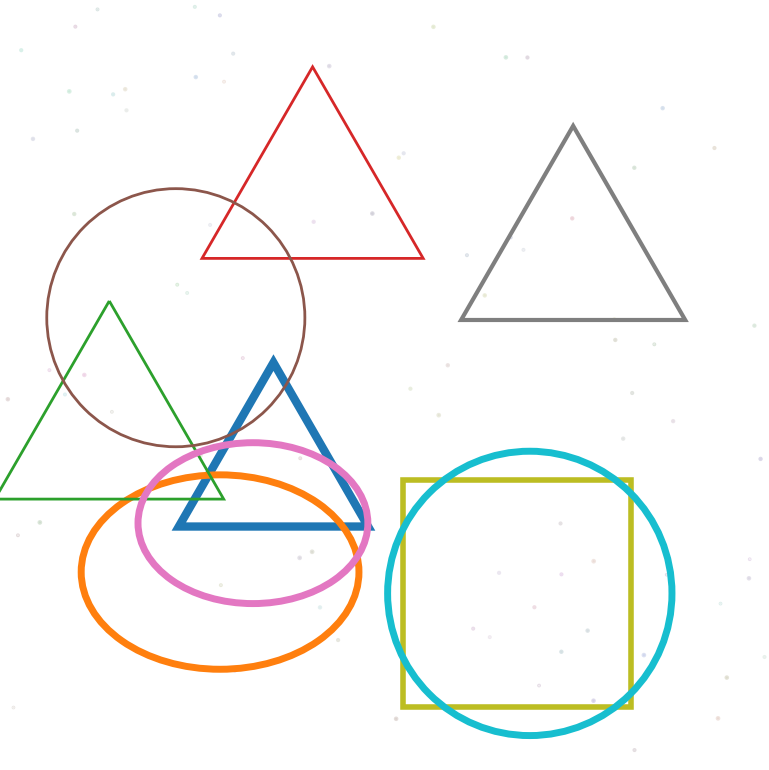[{"shape": "triangle", "thickness": 3, "radius": 0.71, "center": [0.355, 0.387]}, {"shape": "oval", "thickness": 2.5, "radius": 0.9, "center": [0.286, 0.257]}, {"shape": "triangle", "thickness": 1, "radius": 0.86, "center": [0.142, 0.438]}, {"shape": "triangle", "thickness": 1, "radius": 0.83, "center": [0.406, 0.747]}, {"shape": "circle", "thickness": 1, "radius": 0.84, "center": [0.228, 0.587]}, {"shape": "oval", "thickness": 2.5, "radius": 0.75, "center": [0.328, 0.321]}, {"shape": "triangle", "thickness": 1.5, "radius": 0.84, "center": [0.744, 0.668]}, {"shape": "square", "thickness": 2, "radius": 0.74, "center": [0.672, 0.229]}, {"shape": "circle", "thickness": 2.5, "radius": 0.92, "center": [0.688, 0.229]}]